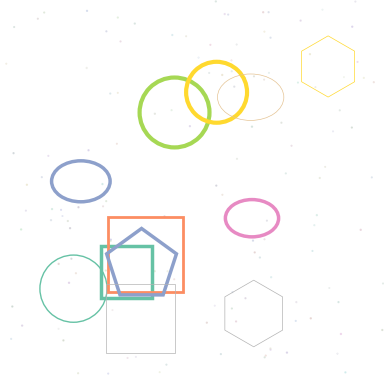[{"shape": "square", "thickness": 2.5, "radius": 0.33, "center": [0.328, 0.294]}, {"shape": "circle", "thickness": 1, "radius": 0.44, "center": [0.191, 0.25]}, {"shape": "square", "thickness": 2, "radius": 0.49, "center": [0.377, 0.34]}, {"shape": "oval", "thickness": 2.5, "radius": 0.38, "center": [0.21, 0.529]}, {"shape": "pentagon", "thickness": 2.5, "radius": 0.48, "center": [0.368, 0.311]}, {"shape": "oval", "thickness": 2.5, "radius": 0.35, "center": [0.655, 0.433]}, {"shape": "circle", "thickness": 3, "radius": 0.45, "center": [0.453, 0.708]}, {"shape": "hexagon", "thickness": 0.5, "radius": 0.4, "center": [0.852, 0.827]}, {"shape": "circle", "thickness": 3, "radius": 0.4, "center": [0.563, 0.76]}, {"shape": "oval", "thickness": 0.5, "radius": 0.43, "center": [0.651, 0.748]}, {"shape": "hexagon", "thickness": 0.5, "radius": 0.43, "center": [0.659, 0.186]}, {"shape": "square", "thickness": 0.5, "radius": 0.45, "center": [0.364, 0.174]}]